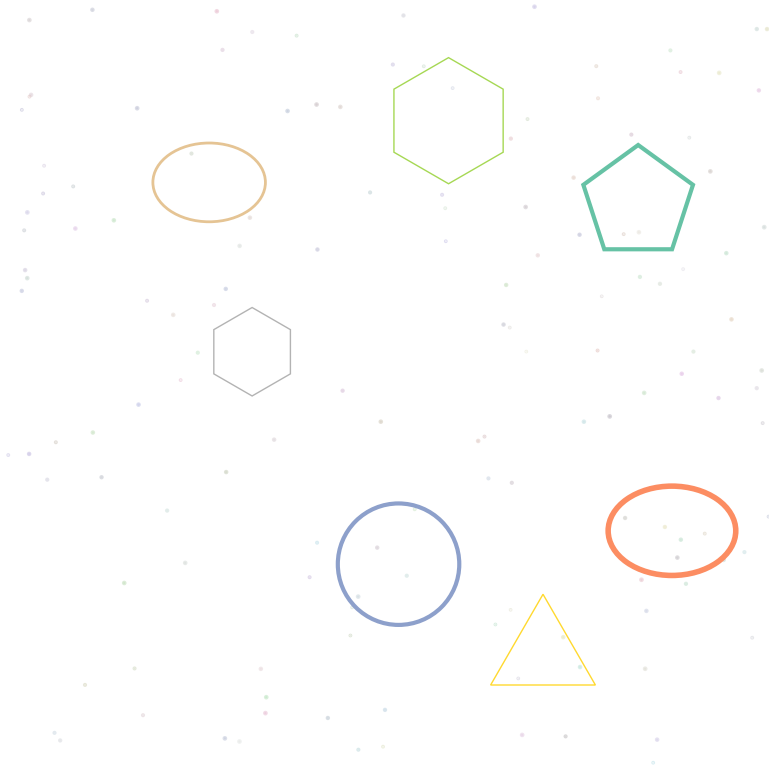[{"shape": "pentagon", "thickness": 1.5, "radius": 0.37, "center": [0.829, 0.737]}, {"shape": "oval", "thickness": 2, "radius": 0.41, "center": [0.873, 0.311]}, {"shape": "circle", "thickness": 1.5, "radius": 0.39, "center": [0.518, 0.267]}, {"shape": "hexagon", "thickness": 0.5, "radius": 0.41, "center": [0.583, 0.843]}, {"shape": "triangle", "thickness": 0.5, "radius": 0.39, "center": [0.705, 0.15]}, {"shape": "oval", "thickness": 1, "radius": 0.37, "center": [0.272, 0.763]}, {"shape": "hexagon", "thickness": 0.5, "radius": 0.29, "center": [0.327, 0.543]}]